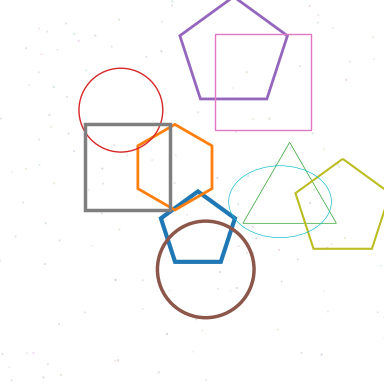[{"shape": "pentagon", "thickness": 3, "radius": 0.51, "center": [0.514, 0.402]}, {"shape": "hexagon", "thickness": 2, "radius": 0.56, "center": [0.454, 0.566]}, {"shape": "triangle", "thickness": 0.5, "radius": 0.7, "center": [0.752, 0.49]}, {"shape": "circle", "thickness": 1, "radius": 0.54, "center": [0.314, 0.714]}, {"shape": "pentagon", "thickness": 2, "radius": 0.73, "center": [0.607, 0.862]}, {"shape": "circle", "thickness": 2.5, "radius": 0.63, "center": [0.534, 0.3]}, {"shape": "square", "thickness": 1, "radius": 0.63, "center": [0.683, 0.787]}, {"shape": "square", "thickness": 2.5, "radius": 0.55, "center": [0.331, 0.567]}, {"shape": "pentagon", "thickness": 1.5, "radius": 0.65, "center": [0.89, 0.458]}, {"shape": "oval", "thickness": 0.5, "radius": 0.67, "center": [0.727, 0.476]}]